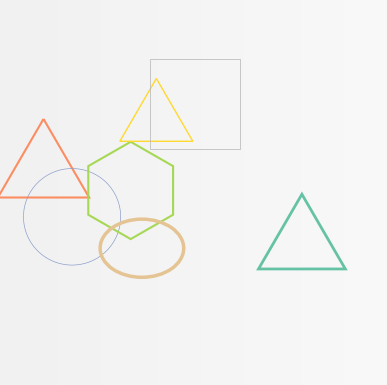[{"shape": "triangle", "thickness": 2, "radius": 0.65, "center": [0.779, 0.366]}, {"shape": "triangle", "thickness": 1.5, "radius": 0.68, "center": [0.112, 0.555]}, {"shape": "circle", "thickness": 0.5, "radius": 0.63, "center": [0.186, 0.437]}, {"shape": "hexagon", "thickness": 1.5, "radius": 0.63, "center": [0.337, 0.505]}, {"shape": "triangle", "thickness": 1, "radius": 0.54, "center": [0.403, 0.687]}, {"shape": "oval", "thickness": 2.5, "radius": 0.54, "center": [0.366, 0.355]}, {"shape": "square", "thickness": 0.5, "radius": 0.58, "center": [0.504, 0.73]}]